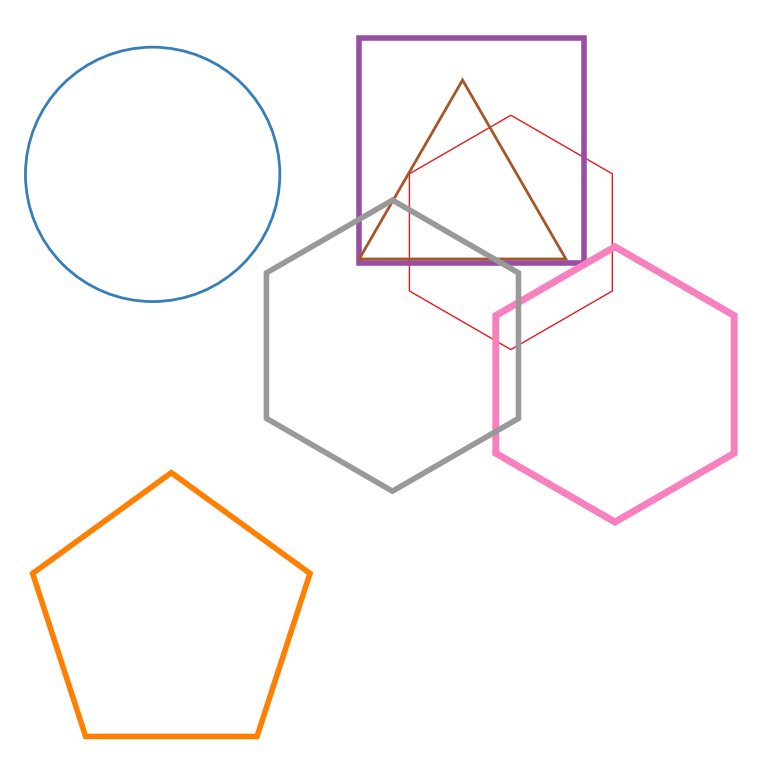[{"shape": "hexagon", "thickness": 0.5, "radius": 0.76, "center": [0.663, 0.698]}, {"shape": "circle", "thickness": 1, "radius": 0.83, "center": [0.198, 0.774]}, {"shape": "square", "thickness": 2, "radius": 0.73, "center": [0.612, 0.804]}, {"shape": "pentagon", "thickness": 2, "radius": 0.95, "center": [0.223, 0.197]}, {"shape": "triangle", "thickness": 1, "radius": 0.77, "center": [0.601, 0.741]}, {"shape": "hexagon", "thickness": 2.5, "radius": 0.89, "center": [0.799, 0.501]}, {"shape": "hexagon", "thickness": 2, "radius": 0.94, "center": [0.51, 0.551]}]